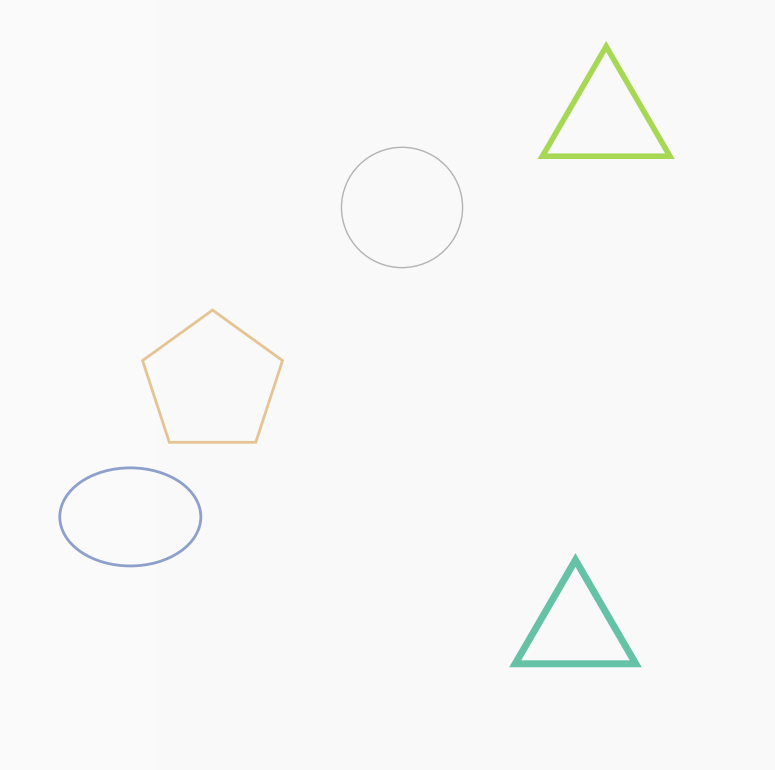[{"shape": "triangle", "thickness": 2.5, "radius": 0.45, "center": [0.743, 0.183]}, {"shape": "oval", "thickness": 1, "radius": 0.45, "center": [0.168, 0.329]}, {"shape": "triangle", "thickness": 2, "radius": 0.48, "center": [0.782, 0.845]}, {"shape": "pentagon", "thickness": 1, "radius": 0.47, "center": [0.274, 0.502]}, {"shape": "circle", "thickness": 0.5, "radius": 0.39, "center": [0.519, 0.731]}]